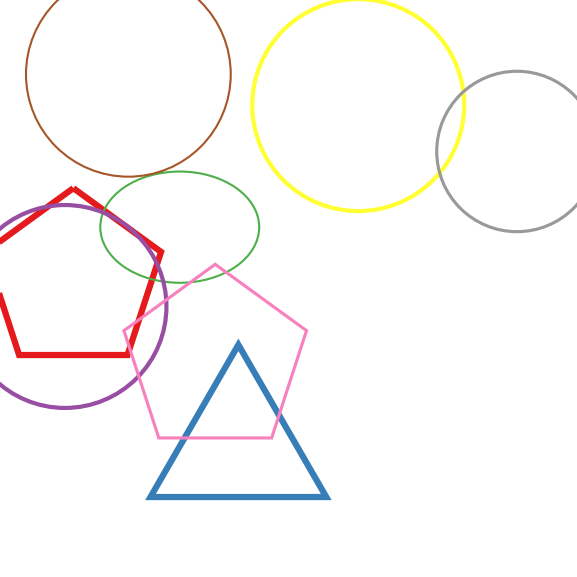[{"shape": "pentagon", "thickness": 3, "radius": 0.8, "center": [0.127, 0.514]}, {"shape": "triangle", "thickness": 3, "radius": 0.88, "center": [0.413, 0.226]}, {"shape": "oval", "thickness": 1, "radius": 0.69, "center": [0.311, 0.606]}, {"shape": "circle", "thickness": 2, "radius": 0.88, "center": [0.113, 0.468]}, {"shape": "circle", "thickness": 2, "radius": 0.92, "center": [0.62, 0.817]}, {"shape": "circle", "thickness": 1, "radius": 0.89, "center": [0.222, 0.87]}, {"shape": "pentagon", "thickness": 1.5, "radius": 0.83, "center": [0.373, 0.375]}, {"shape": "circle", "thickness": 1.5, "radius": 0.69, "center": [0.895, 0.737]}]